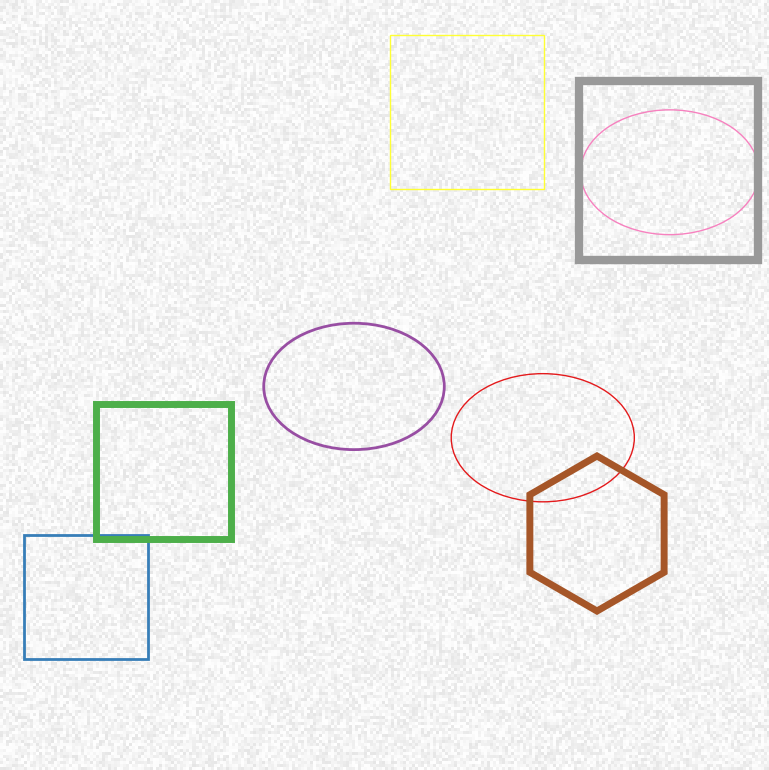[{"shape": "oval", "thickness": 0.5, "radius": 0.59, "center": [0.705, 0.432]}, {"shape": "square", "thickness": 1, "radius": 0.4, "center": [0.112, 0.225]}, {"shape": "square", "thickness": 2.5, "radius": 0.44, "center": [0.212, 0.388]}, {"shape": "oval", "thickness": 1, "radius": 0.59, "center": [0.46, 0.498]}, {"shape": "square", "thickness": 0.5, "radius": 0.5, "center": [0.607, 0.854]}, {"shape": "hexagon", "thickness": 2.5, "radius": 0.5, "center": [0.775, 0.307]}, {"shape": "oval", "thickness": 0.5, "radius": 0.58, "center": [0.87, 0.776]}, {"shape": "square", "thickness": 3, "radius": 0.58, "center": [0.868, 0.779]}]